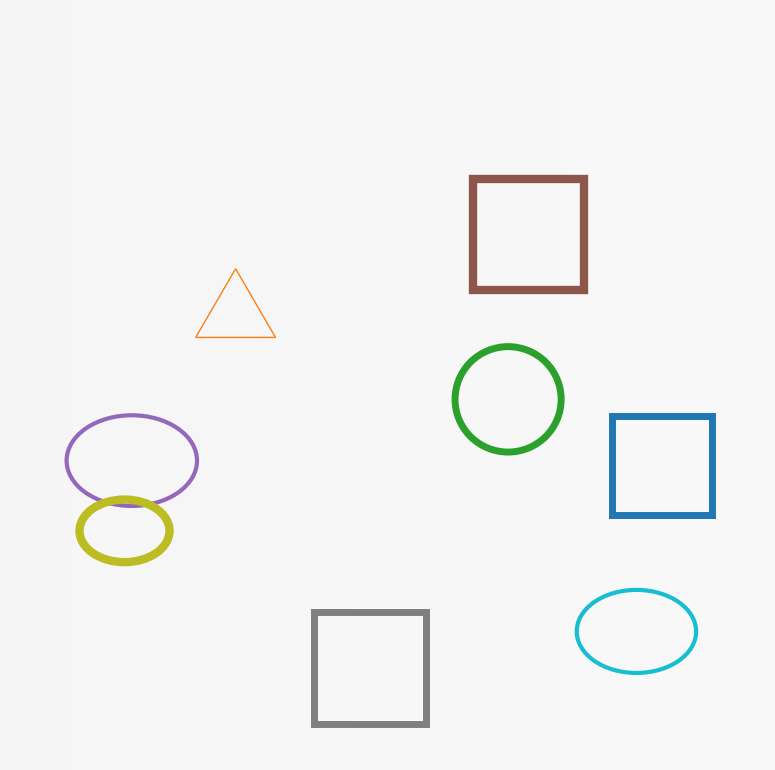[{"shape": "square", "thickness": 2.5, "radius": 0.32, "center": [0.854, 0.396]}, {"shape": "triangle", "thickness": 0.5, "radius": 0.3, "center": [0.304, 0.592]}, {"shape": "circle", "thickness": 2.5, "radius": 0.34, "center": [0.656, 0.481]}, {"shape": "oval", "thickness": 1.5, "radius": 0.42, "center": [0.17, 0.402]}, {"shape": "square", "thickness": 3, "radius": 0.36, "center": [0.682, 0.696]}, {"shape": "square", "thickness": 2.5, "radius": 0.36, "center": [0.477, 0.132]}, {"shape": "oval", "thickness": 3, "radius": 0.29, "center": [0.161, 0.311]}, {"shape": "oval", "thickness": 1.5, "radius": 0.39, "center": [0.821, 0.18]}]